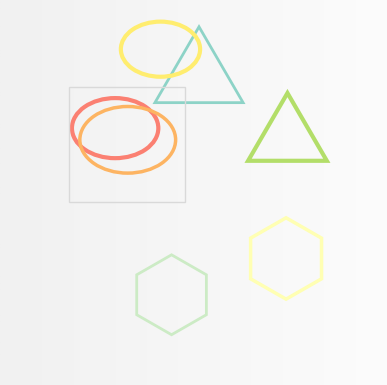[{"shape": "triangle", "thickness": 2, "radius": 0.66, "center": [0.514, 0.799]}, {"shape": "hexagon", "thickness": 2.5, "radius": 0.53, "center": [0.738, 0.329]}, {"shape": "oval", "thickness": 3, "radius": 0.56, "center": [0.297, 0.667]}, {"shape": "oval", "thickness": 2.5, "radius": 0.62, "center": [0.33, 0.637]}, {"shape": "triangle", "thickness": 3, "radius": 0.59, "center": [0.742, 0.641]}, {"shape": "square", "thickness": 1, "radius": 0.75, "center": [0.327, 0.624]}, {"shape": "hexagon", "thickness": 2, "radius": 0.52, "center": [0.443, 0.234]}, {"shape": "oval", "thickness": 3, "radius": 0.51, "center": [0.414, 0.872]}]